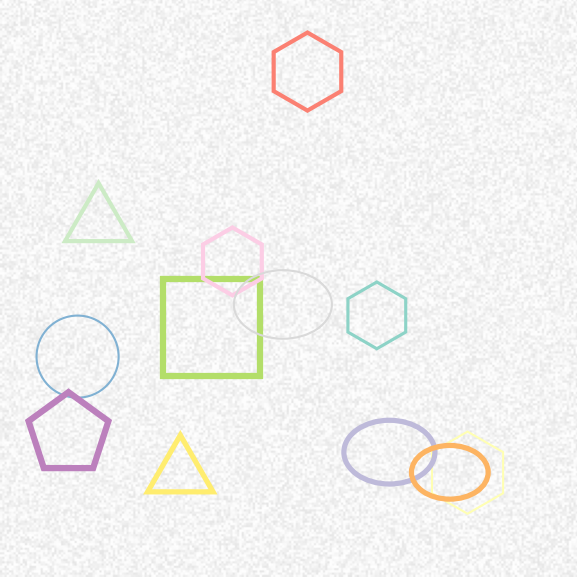[{"shape": "hexagon", "thickness": 1.5, "radius": 0.29, "center": [0.652, 0.453]}, {"shape": "hexagon", "thickness": 1, "radius": 0.36, "center": [0.81, 0.181]}, {"shape": "oval", "thickness": 2.5, "radius": 0.39, "center": [0.674, 0.216]}, {"shape": "hexagon", "thickness": 2, "radius": 0.34, "center": [0.532, 0.875]}, {"shape": "circle", "thickness": 1, "radius": 0.36, "center": [0.134, 0.382]}, {"shape": "oval", "thickness": 2.5, "radius": 0.33, "center": [0.779, 0.181]}, {"shape": "square", "thickness": 3, "radius": 0.42, "center": [0.366, 0.431]}, {"shape": "hexagon", "thickness": 2, "radius": 0.29, "center": [0.402, 0.546]}, {"shape": "oval", "thickness": 1, "radius": 0.42, "center": [0.49, 0.472]}, {"shape": "pentagon", "thickness": 3, "radius": 0.36, "center": [0.119, 0.247]}, {"shape": "triangle", "thickness": 2, "radius": 0.33, "center": [0.171, 0.615]}, {"shape": "triangle", "thickness": 2.5, "radius": 0.33, "center": [0.312, 0.18]}]